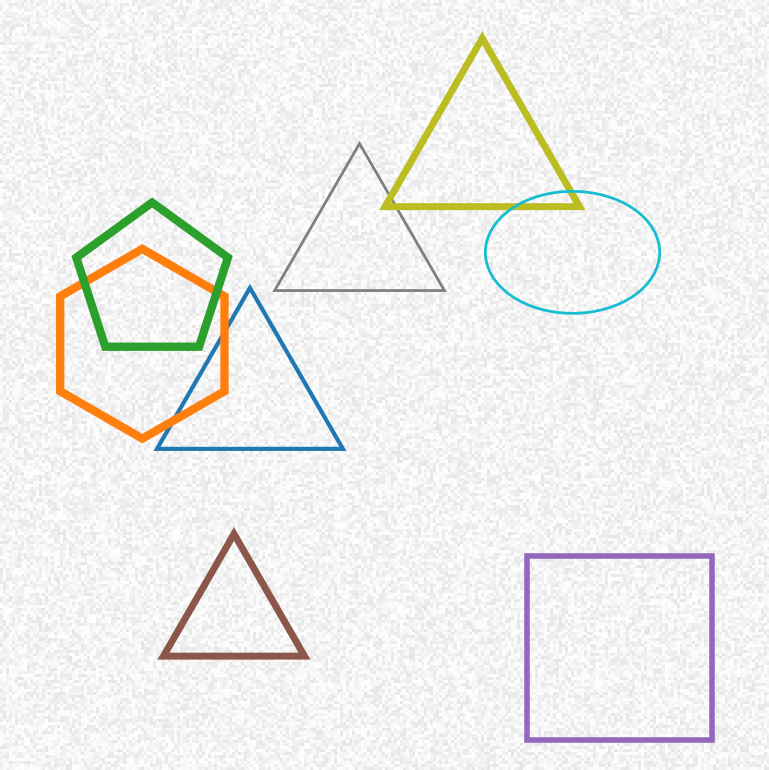[{"shape": "triangle", "thickness": 1.5, "radius": 0.7, "center": [0.325, 0.487]}, {"shape": "hexagon", "thickness": 3, "radius": 0.62, "center": [0.185, 0.554]}, {"shape": "pentagon", "thickness": 3, "radius": 0.52, "center": [0.198, 0.633]}, {"shape": "square", "thickness": 2, "radius": 0.6, "center": [0.804, 0.159]}, {"shape": "triangle", "thickness": 2.5, "radius": 0.53, "center": [0.304, 0.201]}, {"shape": "triangle", "thickness": 1, "radius": 0.64, "center": [0.467, 0.686]}, {"shape": "triangle", "thickness": 2.5, "radius": 0.73, "center": [0.626, 0.805]}, {"shape": "oval", "thickness": 1, "radius": 0.57, "center": [0.744, 0.672]}]